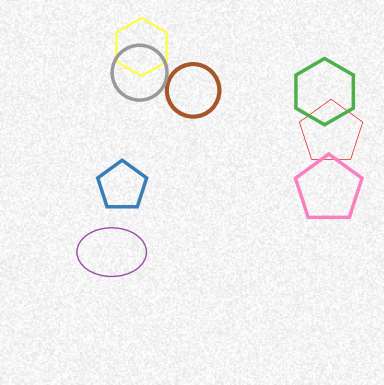[{"shape": "pentagon", "thickness": 0.5, "radius": 0.43, "center": [0.86, 0.656]}, {"shape": "pentagon", "thickness": 2.5, "radius": 0.33, "center": [0.317, 0.517]}, {"shape": "hexagon", "thickness": 2.5, "radius": 0.43, "center": [0.843, 0.762]}, {"shape": "oval", "thickness": 1, "radius": 0.45, "center": [0.29, 0.345]}, {"shape": "hexagon", "thickness": 1.5, "radius": 0.38, "center": [0.367, 0.878]}, {"shape": "circle", "thickness": 3, "radius": 0.34, "center": [0.502, 0.765]}, {"shape": "pentagon", "thickness": 2.5, "radius": 0.45, "center": [0.854, 0.509]}, {"shape": "circle", "thickness": 2.5, "radius": 0.36, "center": [0.363, 0.811]}]